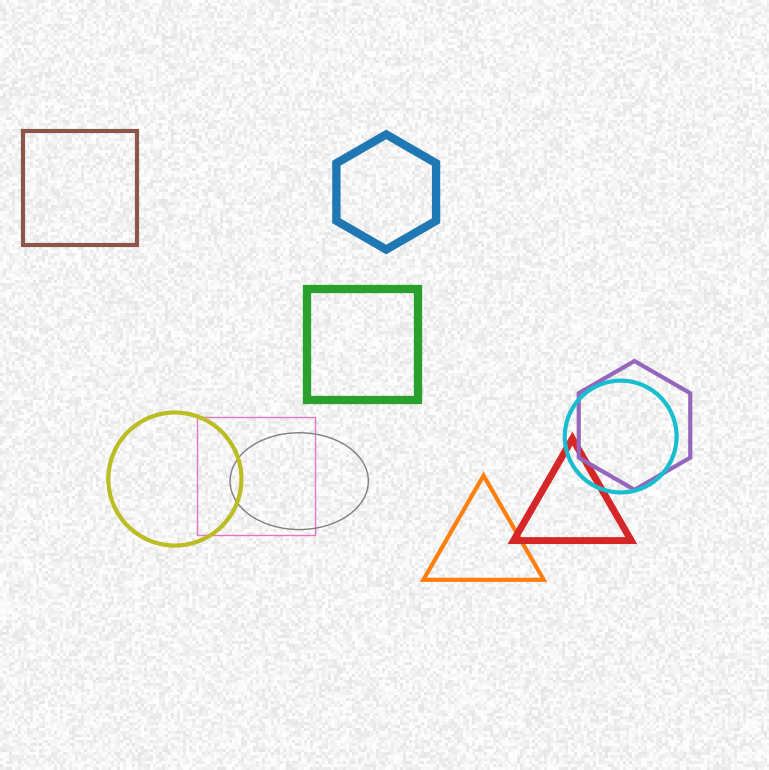[{"shape": "hexagon", "thickness": 3, "radius": 0.37, "center": [0.502, 0.751]}, {"shape": "triangle", "thickness": 1.5, "radius": 0.45, "center": [0.628, 0.292]}, {"shape": "square", "thickness": 3, "radius": 0.36, "center": [0.471, 0.553]}, {"shape": "triangle", "thickness": 2.5, "radius": 0.44, "center": [0.743, 0.342]}, {"shape": "hexagon", "thickness": 1.5, "radius": 0.42, "center": [0.824, 0.448]}, {"shape": "square", "thickness": 1.5, "radius": 0.37, "center": [0.104, 0.756]}, {"shape": "square", "thickness": 0.5, "radius": 0.38, "center": [0.332, 0.382]}, {"shape": "oval", "thickness": 0.5, "radius": 0.45, "center": [0.389, 0.375]}, {"shape": "circle", "thickness": 1.5, "radius": 0.43, "center": [0.227, 0.378]}, {"shape": "circle", "thickness": 1.5, "radius": 0.36, "center": [0.806, 0.433]}]